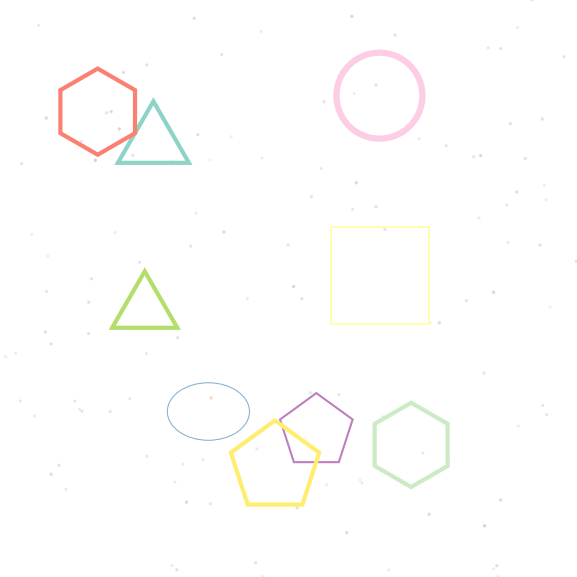[{"shape": "triangle", "thickness": 2, "radius": 0.36, "center": [0.266, 0.753]}, {"shape": "square", "thickness": 1, "radius": 0.42, "center": [0.658, 0.522]}, {"shape": "hexagon", "thickness": 2, "radius": 0.37, "center": [0.169, 0.806]}, {"shape": "oval", "thickness": 0.5, "radius": 0.36, "center": [0.361, 0.287]}, {"shape": "triangle", "thickness": 2, "radius": 0.33, "center": [0.251, 0.464]}, {"shape": "circle", "thickness": 3, "radius": 0.37, "center": [0.657, 0.833]}, {"shape": "pentagon", "thickness": 1, "radius": 0.33, "center": [0.548, 0.252]}, {"shape": "hexagon", "thickness": 2, "radius": 0.36, "center": [0.712, 0.229]}, {"shape": "pentagon", "thickness": 2, "radius": 0.4, "center": [0.476, 0.191]}]